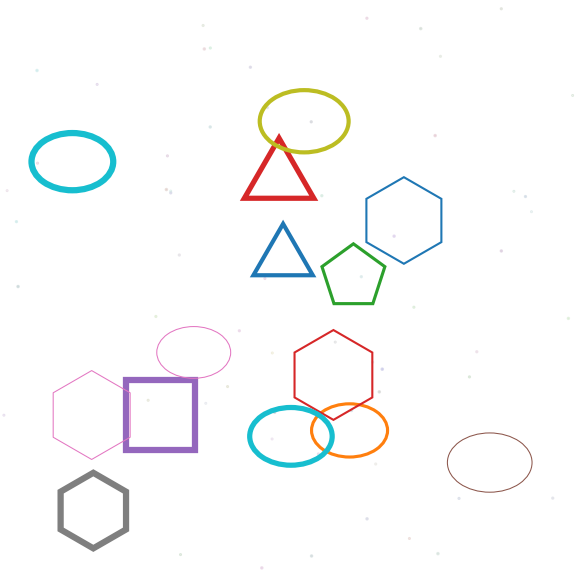[{"shape": "hexagon", "thickness": 1, "radius": 0.37, "center": [0.699, 0.617]}, {"shape": "triangle", "thickness": 2, "radius": 0.3, "center": [0.49, 0.552]}, {"shape": "oval", "thickness": 1.5, "radius": 0.33, "center": [0.605, 0.254]}, {"shape": "pentagon", "thickness": 1.5, "radius": 0.29, "center": [0.612, 0.52]}, {"shape": "hexagon", "thickness": 1, "radius": 0.39, "center": [0.577, 0.35]}, {"shape": "triangle", "thickness": 2.5, "radius": 0.35, "center": [0.483, 0.691]}, {"shape": "square", "thickness": 3, "radius": 0.3, "center": [0.278, 0.281]}, {"shape": "oval", "thickness": 0.5, "radius": 0.37, "center": [0.848, 0.198]}, {"shape": "hexagon", "thickness": 0.5, "radius": 0.38, "center": [0.159, 0.28]}, {"shape": "oval", "thickness": 0.5, "radius": 0.32, "center": [0.335, 0.389]}, {"shape": "hexagon", "thickness": 3, "radius": 0.33, "center": [0.162, 0.115]}, {"shape": "oval", "thickness": 2, "radius": 0.38, "center": [0.527, 0.789]}, {"shape": "oval", "thickness": 2.5, "radius": 0.36, "center": [0.504, 0.244]}, {"shape": "oval", "thickness": 3, "radius": 0.35, "center": [0.125, 0.719]}]